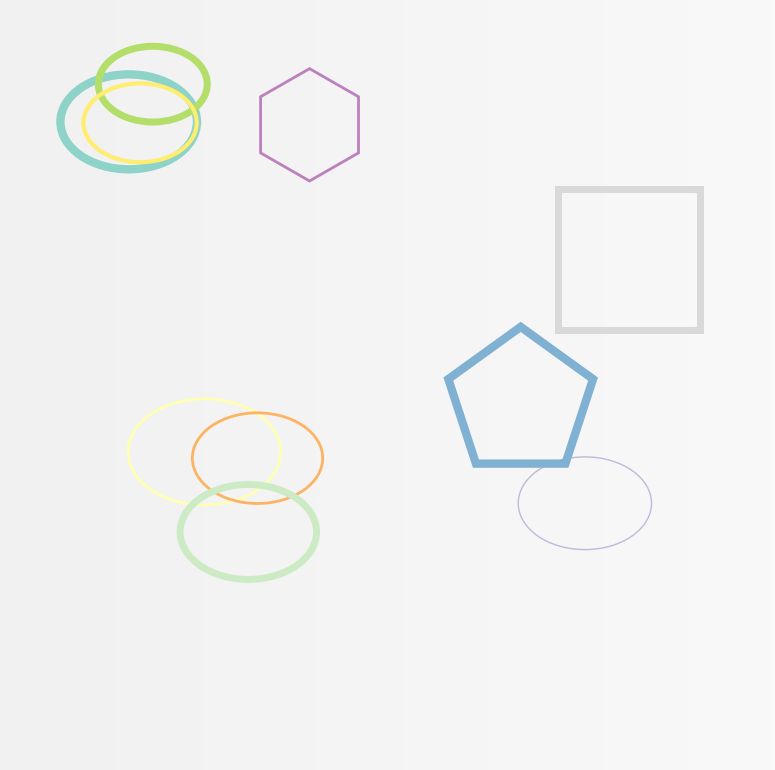[{"shape": "oval", "thickness": 3, "radius": 0.44, "center": [0.166, 0.842]}, {"shape": "oval", "thickness": 1, "radius": 0.49, "center": [0.264, 0.413]}, {"shape": "oval", "thickness": 0.5, "radius": 0.43, "center": [0.755, 0.346]}, {"shape": "pentagon", "thickness": 3, "radius": 0.49, "center": [0.672, 0.477]}, {"shape": "oval", "thickness": 1, "radius": 0.42, "center": [0.332, 0.405]}, {"shape": "oval", "thickness": 2.5, "radius": 0.35, "center": [0.197, 0.891]}, {"shape": "square", "thickness": 2.5, "radius": 0.46, "center": [0.812, 0.663]}, {"shape": "hexagon", "thickness": 1, "radius": 0.36, "center": [0.399, 0.838]}, {"shape": "oval", "thickness": 2.5, "radius": 0.44, "center": [0.32, 0.309]}, {"shape": "oval", "thickness": 1.5, "radius": 0.37, "center": [0.181, 0.84]}]